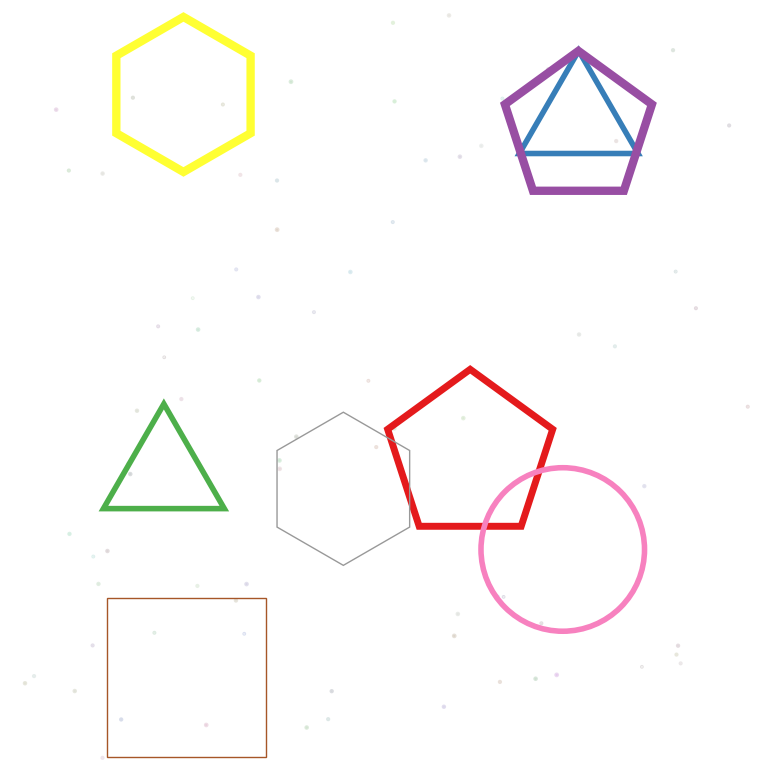[{"shape": "pentagon", "thickness": 2.5, "radius": 0.56, "center": [0.611, 0.408]}, {"shape": "triangle", "thickness": 2, "radius": 0.44, "center": [0.752, 0.845]}, {"shape": "triangle", "thickness": 2, "radius": 0.45, "center": [0.213, 0.385]}, {"shape": "pentagon", "thickness": 3, "radius": 0.5, "center": [0.751, 0.833]}, {"shape": "hexagon", "thickness": 3, "radius": 0.5, "center": [0.238, 0.877]}, {"shape": "square", "thickness": 0.5, "radius": 0.52, "center": [0.242, 0.121]}, {"shape": "circle", "thickness": 2, "radius": 0.53, "center": [0.731, 0.286]}, {"shape": "hexagon", "thickness": 0.5, "radius": 0.5, "center": [0.446, 0.365]}]